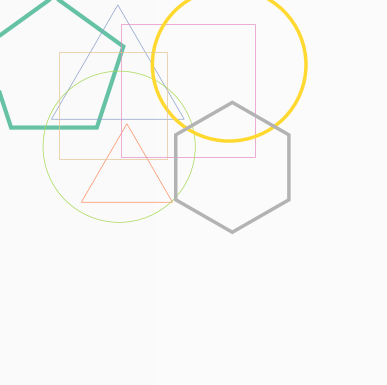[{"shape": "pentagon", "thickness": 3, "radius": 0.94, "center": [0.139, 0.821]}, {"shape": "triangle", "thickness": 0.5, "radius": 0.68, "center": [0.327, 0.543]}, {"shape": "triangle", "thickness": 0.5, "radius": 0.99, "center": [0.304, 0.789]}, {"shape": "square", "thickness": 0.5, "radius": 0.86, "center": [0.486, 0.766]}, {"shape": "circle", "thickness": 0.5, "radius": 0.98, "center": [0.308, 0.619]}, {"shape": "circle", "thickness": 2.5, "radius": 0.99, "center": [0.591, 0.832]}, {"shape": "square", "thickness": 0.5, "radius": 0.7, "center": [0.291, 0.726]}, {"shape": "hexagon", "thickness": 2.5, "radius": 0.84, "center": [0.6, 0.565]}]